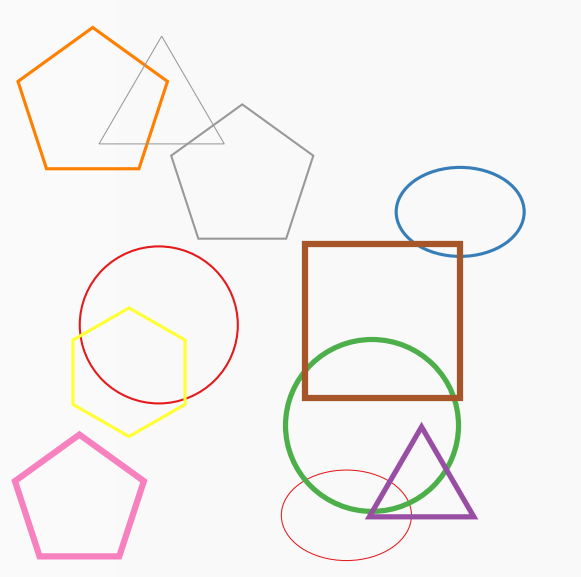[{"shape": "oval", "thickness": 0.5, "radius": 0.56, "center": [0.596, 0.107]}, {"shape": "circle", "thickness": 1, "radius": 0.68, "center": [0.273, 0.437]}, {"shape": "oval", "thickness": 1.5, "radius": 0.55, "center": [0.792, 0.632]}, {"shape": "circle", "thickness": 2.5, "radius": 0.74, "center": [0.64, 0.262]}, {"shape": "triangle", "thickness": 2.5, "radius": 0.52, "center": [0.725, 0.156]}, {"shape": "pentagon", "thickness": 1.5, "radius": 0.68, "center": [0.16, 0.816]}, {"shape": "hexagon", "thickness": 1.5, "radius": 0.56, "center": [0.222, 0.355]}, {"shape": "square", "thickness": 3, "radius": 0.66, "center": [0.658, 0.443]}, {"shape": "pentagon", "thickness": 3, "radius": 0.58, "center": [0.137, 0.13]}, {"shape": "triangle", "thickness": 0.5, "radius": 0.62, "center": [0.278, 0.812]}, {"shape": "pentagon", "thickness": 1, "radius": 0.64, "center": [0.417, 0.69]}]